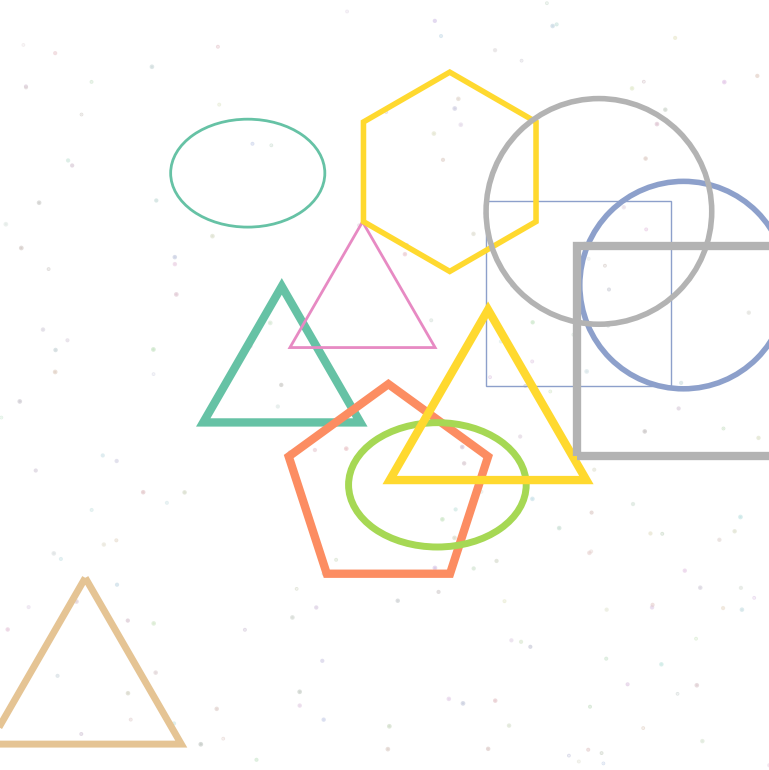[{"shape": "triangle", "thickness": 3, "radius": 0.59, "center": [0.366, 0.51]}, {"shape": "oval", "thickness": 1, "radius": 0.5, "center": [0.322, 0.775]}, {"shape": "pentagon", "thickness": 3, "radius": 0.68, "center": [0.504, 0.365]}, {"shape": "square", "thickness": 0.5, "radius": 0.6, "center": [0.751, 0.619]}, {"shape": "circle", "thickness": 2, "radius": 0.67, "center": [0.888, 0.63]}, {"shape": "triangle", "thickness": 1, "radius": 0.54, "center": [0.471, 0.603]}, {"shape": "oval", "thickness": 2.5, "radius": 0.58, "center": [0.568, 0.37]}, {"shape": "hexagon", "thickness": 2, "radius": 0.65, "center": [0.584, 0.777]}, {"shape": "triangle", "thickness": 3, "radius": 0.74, "center": [0.634, 0.45]}, {"shape": "triangle", "thickness": 2.5, "radius": 0.72, "center": [0.111, 0.106]}, {"shape": "square", "thickness": 3, "radius": 0.68, "center": [0.885, 0.544]}, {"shape": "circle", "thickness": 2, "radius": 0.73, "center": [0.778, 0.725]}]